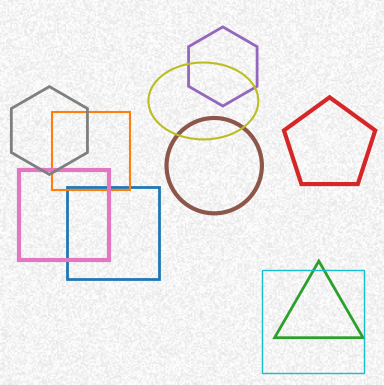[{"shape": "square", "thickness": 2, "radius": 0.6, "center": [0.293, 0.395]}, {"shape": "square", "thickness": 1.5, "radius": 0.51, "center": [0.236, 0.608]}, {"shape": "triangle", "thickness": 2, "radius": 0.66, "center": [0.828, 0.189]}, {"shape": "pentagon", "thickness": 3, "radius": 0.62, "center": [0.856, 0.623]}, {"shape": "hexagon", "thickness": 2, "radius": 0.51, "center": [0.579, 0.827]}, {"shape": "circle", "thickness": 3, "radius": 0.62, "center": [0.556, 0.57]}, {"shape": "square", "thickness": 3, "radius": 0.58, "center": [0.167, 0.442]}, {"shape": "hexagon", "thickness": 2, "radius": 0.57, "center": [0.128, 0.661]}, {"shape": "oval", "thickness": 1.5, "radius": 0.71, "center": [0.528, 0.738]}, {"shape": "square", "thickness": 1, "radius": 0.66, "center": [0.813, 0.165]}]